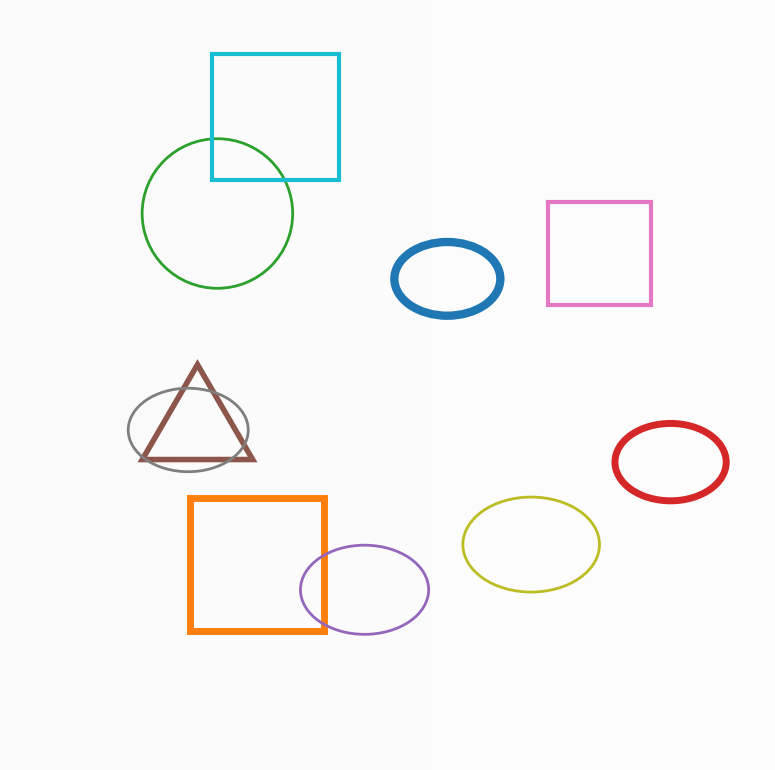[{"shape": "oval", "thickness": 3, "radius": 0.34, "center": [0.577, 0.638]}, {"shape": "square", "thickness": 2.5, "radius": 0.43, "center": [0.331, 0.267]}, {"shape": "circle", "thickness": 1, "radius": 0.49, "center": [0.281, 0.723]}, {"shape": "oval", "thickness": 2.5, "radius": 0.36, "center": [0.865, 0.4]}, {"shape": "oval", "thickness": 1, "radius": 0.41, "center": [0.47, 0.234]}, {"shape": "triangle", "thickness": 2, "radius": 0.41, "center": [0.255, 0.444]}, {"shape": "square", "thickness": 1.5, "radius": 0.33, "center": [0.774, 0.67]}, {"shape": "oval", "thickness": 1, "radius": 0.39, "center": [0.243, 0.442]}, {"shape": "oval", "thickness": 1, "radius": 0.44, "center": [0.685, 0.293]}, {"shape": "square", "thickness": 1.5, "radius": 0.41, "center": [0.356, 0.848]}]